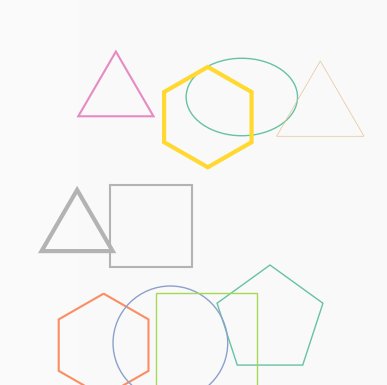[{"shape": "oval", "thickness": 1, "radius": 0.72, "center": [0.624, 0.748]}, {"shape": "pentagon", "thickness": 1, "radius": 0.72, "center": [0.697, 0.168]}, {"shape": "hexagon", "thickness": 1.5, "radius": 0.67, "center": [0.267, 0.104]}, {"shape": "circle", "thickness": 1, "radius": 0.74, "center": [0.44, 0.109]}, {"shape": "triangle", "thickness": 1.5, "radius": 0.56, "center": [0.299, 0.754]}, {"shape": "square", "thickness": 1, "radius": 0.66, "center": [0.533, 0.107]}, {"shape": "hexagon", "thickness": 3, "radius": 0.65, "center": [0.536, 0.696]}, {"shape": "triangle", "thickness": 0.5, "radius": 0.65, "center": [0.827, 0.711]}, {"shape": "triangle", "thickness": 3, "radius": 0.53, "center": [0.199, 0.401]}, {"shape": "square", "thickness": 1.5, "radius": 0.53, "center": [0.39, 0.412]}]